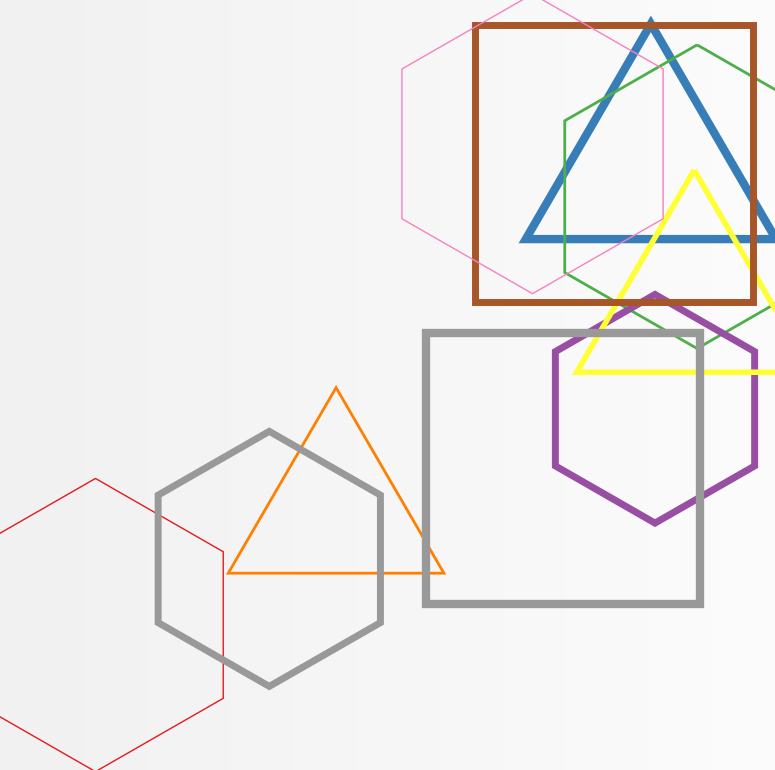[{"shape": "hexagon", "thickness": 0.5, "radius": 0.95, "center": [0.123, 0.188]}, {"shape": "triangle", "thickness": 3, "radius": 0.93, "center": [0.84, 0.783]}, {"shape": "hexagon", "thickness": 1, "radius": 0.99, "center": [0.899, 0.745]}, {"shape": "hexagon", "thickness": 2.5, "radius": 0.74, "center": [0.845, 0.469]}, {"shape": "triangle", "thickness": 1, "radius": 0.8, "center": [0.434, 0.336]}, {"shape": "triangle", "thickness": 2, "radius": 0.88, "center": [0.896, 0.604]}, {"shape": "square", "thickness": 2.5, "radius": 0.9, "center": [0.792, 0.788]}, {"shape": "hexagon", "thickness": 0.5, "radius": 0.97, "center": [0.687, 0.813]}, {"shape": "square", "thickness": 3, "radius": 0.88, "center": [0.726, 0.392]}, {"shape": "hexagon", "thickness": 2.5, "radius": 0.83, "center": [0.347, 0.274]}]